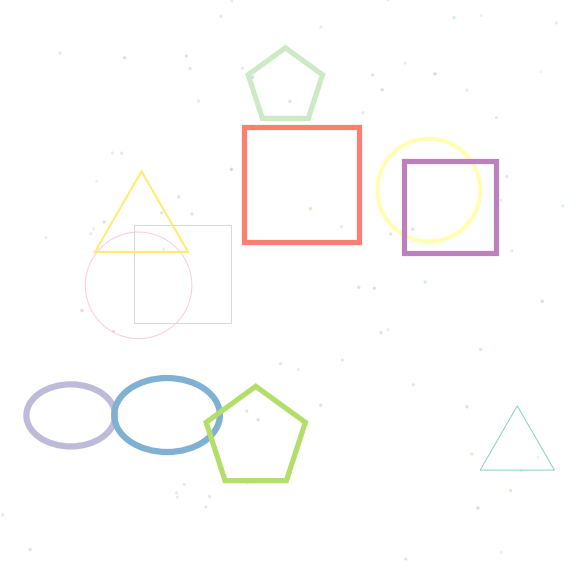[{"shape": "triangle", "thickness": 0.5, "radius": 0.37, "center": [0.896, 0.222]}, {"shape": "circle", "thickness": 2, "radius": 0.44, "center": [0.743, 0.67]}, {"shape": "oval", "thickness": 3, "radius": 0.38, "center": [0.123, 0.28]}, {"shape": "square", "thickness": 2.5, "radius": 0.5, "center": [0.522, 0.68]}, {"shape": "oval", "thickness": 3, "radius": 0.46, "center": [0.289, 0.28]}, {"shape": "pentagon", "thickness": 2.5, "radius": 0.45, "center": [0.443, 0.24]}, {"shape": "circle", "thickness": 0.5, "radius": 0.46, "center": [0.24, 0.505]}, {"shape": "square", "thickness": 0.5, "radius": 0.42, "center": [0.316, 0.525]}, {"shape": "square", "thickness": 2.5, "radius": 0.4, "center": [0.779, 0.641]}, {"shape": "pentagon", "thickness": 2.5, "radius": 0.34, "center": [0.494, 0.849]}, {"shape": "triangle", "thickness": 1, "radius": 0.47, "center": [0.245, 0.609]}]